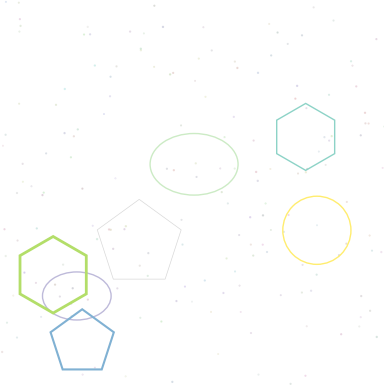[{"shape": "hexagon", "thickness": 1, "radius": 0.43, "center": [0.794, 0.644]}, {"shape": "oval", "thickness": 1, "radius": 0.45, "center": [0.199, 0.231]}, {"shape": "pentagon", "thickness": 1.5, "radius": 0.43, "center": [0.213, 0.11]}, {"shape": "hexagon", "thickness": 2, "radius": 0.5, "center": [0.138, 0.286]}, {"shape": "pentagon", "thickness": 0.5, "radius": 0.57, "center": [0.362, 0.368]}, {"shape": "oval", "thickness": 1, "radius": 0.57, "center": [0.504, 0.573]}, {"shape": "circle", "thickness": 1, "radius": 0.44, "center": [0.823, 0.402]}]